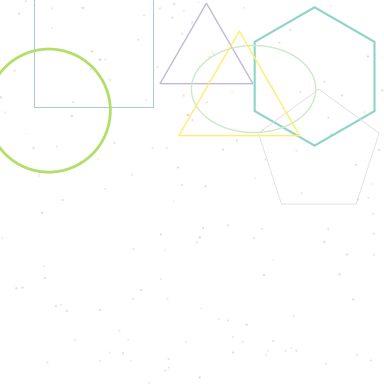[{"shape": "hexagon", "thickness": 1.5, "radius": 0.9, "center": [0.817, 0.801]}, {"shape": "triangle", "thickness": 1, "radius": 0.7, "center": [0.536, 0.852]}, {"shape": "square", "thickness": 0.5, "radius": 0.77, "center": [0.243, 0.877]}, {"shape": "circle", "thickness": 2, "radius": 0.8, "center": [0.127, 0.713]}, {"shape": "pentagon", "thickness": 0.5, "radius": 0.82, "center": [0.828, 0.603]}, {"shape": "oval", "thickness": 1, "radius": 0.81, "center": [0.659, 0.769]}, {"shape": "triangle", "thickness": 1, "radius": 0.9, "center": [0.621, 0.738]}]